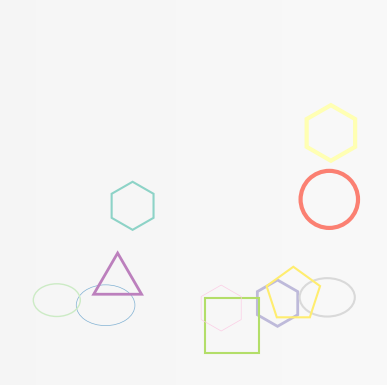[{"shape": "hexagon", "thickness": 1.5, "radius": 0.31, "center": [0.342, 0.465]}, {"shape": "hexagon", "thickness": 3, "radius": 0.36, "center": [0.854, 0.655]}, {"shape": "hexagon", "thickness": 2, "radius": 0.3, "center": [0.716, 0.213]}, {"shape": "circle", "thickness": 3, "radius": 0.37, "center": [0.85, 0.482]}, {"shape": "oval", "thickness": 0.5, "radius": 0.38, "center": [0.272, 0.207]}, {"shape": "square", "thickness": 1.5, "radius": 0.35, "center": [0.599, 0.155]}, {"shape": "hexagon", "thickness": 0.5, "radius": 0.3, "center": [0.571, 0.2]}, {"shape": "oval", "thickness": 1.5, "radius": 0.36, "center": [0.844, 0.228]}, {"shape": "triangle", "thickness": 2, "radius": 0.36, "center": [0.304, 0.271]}, {"shape": "oval", "thickness": 1, "radius": 0.3, "center": [0.147, 0.22]}, {"shape": "pentagon", "thickness": 1.5, "radius": 0.36, "center": [0.757, 0.235]}]